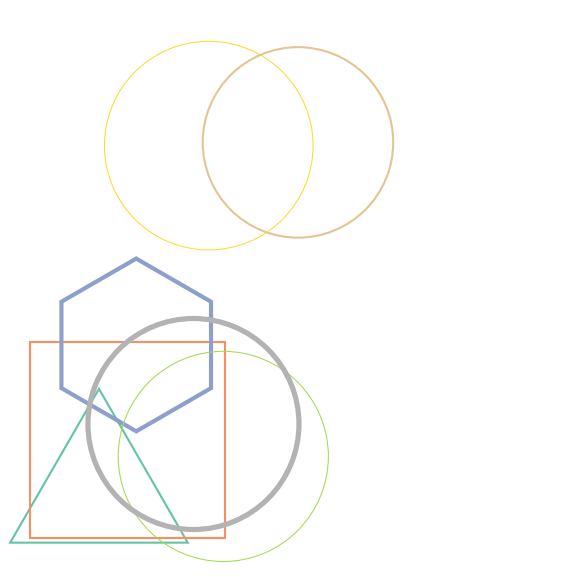[{"shape": "triangle", "thickness": 1, "radius": 0.89, "center": [0.171, 0.148]}, {"shape": "square", "thickness": 1, "radius": 0.84, "center": [0.22, 0.237]}, {"shape": "hexagon", "thickness": 2, "radius": 0.75, "center": [0.236, 0.402]}, {"shape": "circle", "thickness": 0.5, "radius": 0.91, "center": [0.387, 0.209]}, {"shape": "circle", "thickness": 0.5, "radius": 0.9, "center": [0.361, 0.747]}, {"shape": "circle", "thickness": 1, "radius": 0.82, "center": [0.516, 0.753]}, {"shape": "circle", "thickness": 2.5, "radius": 0.91, "center": [0.335, 0.265]}]